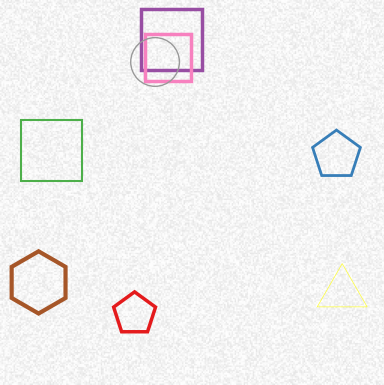[{"shape": "pentagon", "thickness": 2.5, "radius": 0.29, "center": [0.35, 0.185]}, {"shape": "pentagon", "thickness": 2, "radius": 0.33, "center": [0.874, 0.597]}, {"shape": "square", "thickness": 1.5, "radius": 0.4, "center": [0.134, 0.608]}, {"shape": "square", "thickness": 2.5, "radius": 0.4, "center": [0.446, 0.899]}, {"shape": "triangle", "thickness": 0.5, "radius": 0.37, "center": [0.889, 0.24]}, {"shape": "hexagon", "thickness": 3, "radius": 0.4, "center": [0.1, 0.266]}, {"shape": "square", "thickness": 2.5, "radius": 0.3, "center": [0.437, 0.85]}, {"shape": "circle", "thickness": 1, "radius": 0.32, "center": [0.403, 0.839]}]